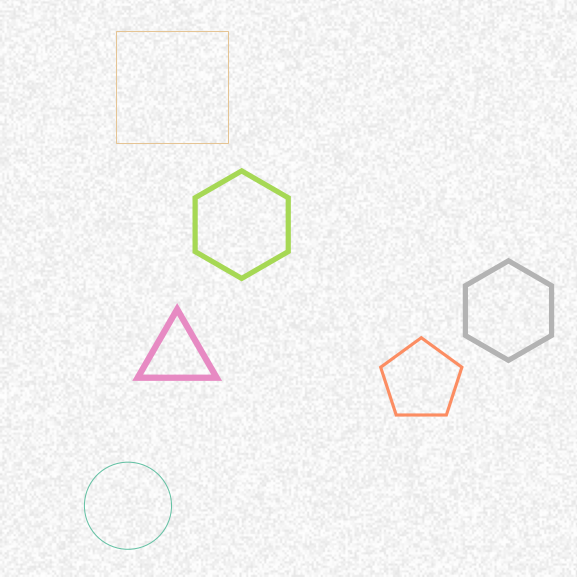[{"shape": "circle", "thickness": 0.5, "radius": 0.38, "center": [0.222, 0.123]}, {"shape": "pentagon", "thickness": 1.5, "radius": 0.37, "center": [0.729, 0.34]}, {"shape": "triangle", "thickness": 3, "radius": 0.4, "center": [0.307, 0.385]}, {"shape": "hexagon", "thickness": 2.5, "radius": 0.47, "center": [0.419, 0.61]}, {"shape": "square", "thickness": 0.5, "radius": 0.48, "center": [0.298, 0.849]}, {"shape": "hexagon", "thickness": 2.5, "radius": 0.43, "center": [0.88, 0.461]}]